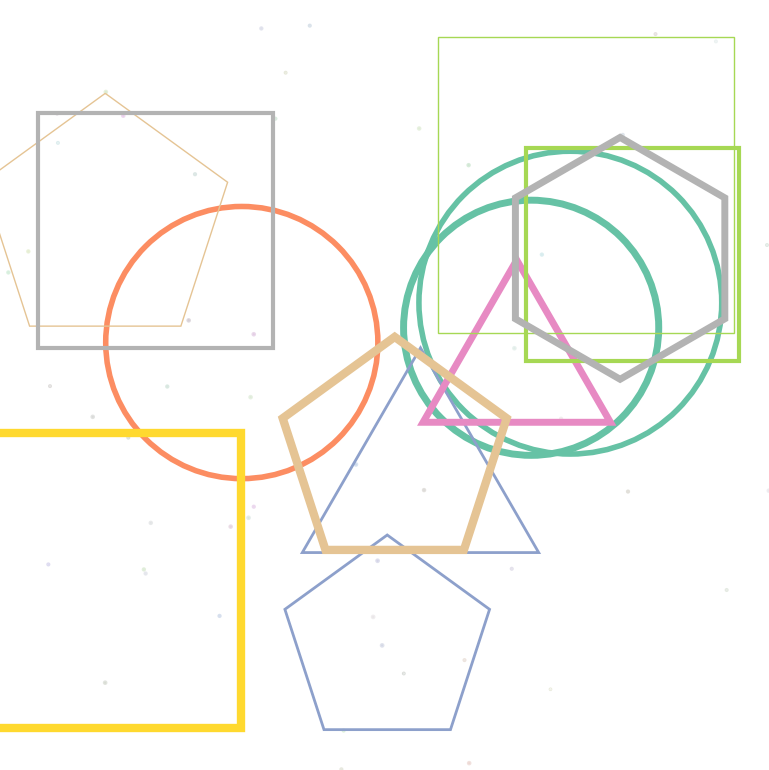[{"shape": "circle", "thickness": 2, "radius": 0.98, "center": [0.741, 0.607]}, {"shape": "circle", "thickness": 2.5, "radius": 0.83, "center": [0.69, 0.574]}, {"shape": "circle", "thickness": 2, "radius": 0.88, "center": [0.314, 0.555]}, {"shape": "triangle", "thickness": 1, "radius": 0.89, "center": [0.546, 0.371]}, {"shape": "pentagon", "thickness": 1, "radius": 0.7, "center": [0.503, 0.165]}, {"shape": "triangle", "thickness": 2.5, "radius": 0.7, "center": [0.671, 0.522]}, {"shape": "square", "thickness": 1.5, "radius": 0.69, "center": [0.822, 0.67]}, {"shape": "square", "thickness": 0.5, "radius": 0.96, "center": [0.761, 0.76]}, {"shape": "square", "thickness": 3, "radius": 0.96, "center": [0.122, 0.246]}, {"shape": "pentagon", "thickness": 0.5, "radius": 0.84, "center": [0.137, 0.712]}, {"shape": "pentagon", "thickness": 3, "radius": 0.76, "center": [0.513, 0.41]}, {"shape": "hexagon", "thickness": 2.5, "radius": 0.79, "center": [0.805, 0.664]}, {"shape": "square", "thickness": 1.5, "radius": 0.76, "center": [0.202, 0.701]}]